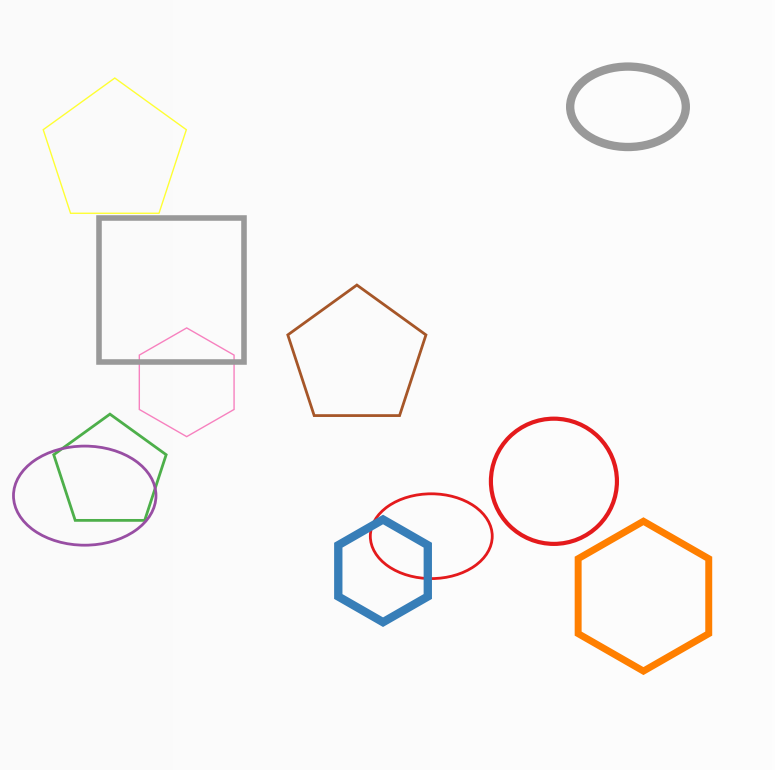[{"shape": "oval", "thickness": 1, "radius": 0.39, "center": [0.556, 0.304]}, {"shape": "circle", "thickness": 1.5, "radius": 0.41, "center": [0.715, 0.375]}, {"shape": "hexagon", "thickness": 3, "radius": 0.33, "center": [0.494, 0.259]}, {"shape": "pentagon", "thickness": 1, "radius": 0.38, "center": [0.142, 0.386]}, {"shape": "oval", "thickness": 1, "radius": 0.46, "center": [0.109, 0.356]}, {"shape": "hexagon", "thickness": 2.5, "radius": 0.49, "center": [0.83, 0.226]}, {"shape": "pentagon", "thickness": 0.5, "radius": 0.49, "center": [0.148, 0.802]}, {"shape": "pentagon", "thickness": 1, "radius": 0.47, "center": [0.46, 0.536]}, {"shape": "hexagon", "thickness": 0.5, "radius": 0.35, "center": [0.241, 0.504]}, {"shape": "oval", "thickness": 3, "radius": 0.37, "center": [0.81, 0.861]}, {"shape": "square", "thickness": 2, "radius": 0.47, "center": [0.221, 0.623]}]